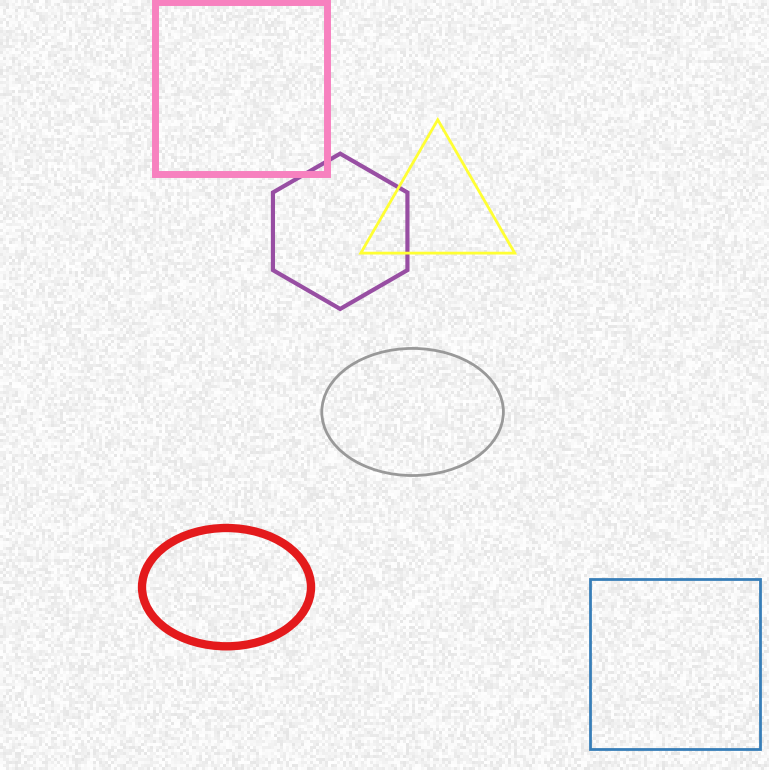[{"shape": "oval", "thickness": 3, "radius": 0.55, "center": [0.294, 0.237]}, {"shape": "square", "thickness": 1, "radius": 0.55, "center": [0.876, 0.138]}, {"shape": "hexagon", "thickness": 1.5, "radius": 0.5, "center": [0.442, 0.7]}, {"shape": "triangle", "thickness": 1, "radius": 0.58, "center": [0.569, 0.729]}, {"shape": "square", "thickness": 2.5, "radius": 0.56, "center": [0.313, 0.885]}, {"shape": "oval", "thickness": 1, "radius": 0.59, "center": [0.536, 0.465]}]